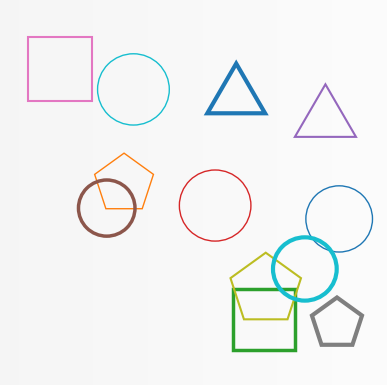[{"shape": "triangle", "thickness": 3, "radius": 0.43, "center": [0.61, 0.749]}, {"shape": "circle", "thickness": 1, "radius": 0.43, "center": [0.875, 0.431]}, {"shape": "pentagon", "thickness": 1, "radius": 0.4, "center": [0.32, 0.522]}, {"shape": "square", "thickness": 2.5, "radius": 0.4, "center": [0.681, 0.17]}, {"shape": "circle", "thickness": 1, "radius": 0.46, "center": [0.555, 0.466]}, {"shape": "triangle", "thickness": 1.5, "radius": 0.45, "center": [0.84, 0.69]}, {"shape": "circle", "thickness": 2.5, "radius": 0.36, "center": [0.275, 0.46]}, {"shape": "square", "thickness": 1.5, "radius": 0.41, "center": [0.155, 0.821]}, {"shape": "pentagon", "thickness": 3, "radius": 0.34, "center": [0.87, 0.159]}, {"shape": "pentagon", "thickness": 1.5, "radius": 0.48, "center": [0.686, 0.248]}, {"shape": "circle", "thickness": 3, "radius": 0.41, "center": [0.787, 0.301]}, {"shape": "circle", "thickness": 1, "radius": 0.46, "center": [0.344, 0.768]}]